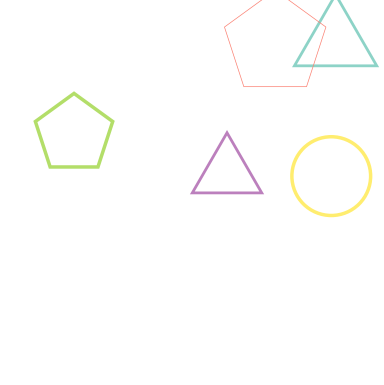[{"shape": "triangle", "thickness": 2, "radius": 0.62, "center": [0.872, 0.891]}, {"shape": "pentagon", "thickness": 0.5, "radius": 0.69, "center": [0.715, 0.887]}, {"shape": "pentagon", "thickness": 2.5, "radius": 0.53, "center": [0.192, 0.652]}, {"shape": "triangle", "thickness": 2, "radius": 0.52, "center": [0.59, 0.551]}, {"shape": "circle", "thickness": 2.5, "radius": 0.51, "center": [0.86, 0.543]}]